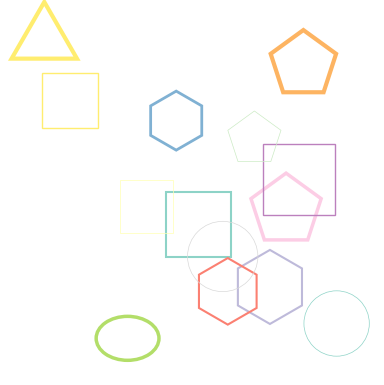[{"shape": "circle", "thickness": 0.5, "radius": 0.42, "center": [0.874, 0.16]}, {"shape": "square", "thickness": 1.5, "radius": 0.42, "center": [0.515, 0.417]}, {"shape": "square", "thickness": 0.5, "radius": 0.35, "center": [0.381, 0.463]}, {"shape": "hexagon", "thickness": 1.5, "radius": 0.48, "center": [0.701, 0.255]}, {"shape": "hexagon", "thickness": 1.5, "radius": 0.43, "center": [0.592, 0.243]}, {"shape": "hexagon", "thickness": 2, "radius": 0.38, "center": [0.458, 0.687]}, {"shape": "pentagon", "thickness": 3, "radius": 0.45, "center": [0.788, 0.833]}, {"shape": "oval", "thickness": 2.5, "radius": 0.41, "center": [0.331, 0.121]}, {"shape": "pentagon", "thickness": 2.5, "radius": 0.48, "center": [0.743, 0.454]}, {"shape": "circle", "thickness": 0.5, "radius": 0.46, "center": [0.578, 0.334]}, {"shape": "square", "thickness": 1, "radius": 0.46, "center": [0.777, 0.533]}, {"shape": "pentagon", "thickness": 0.5, "radius": 0.36, "center": [0.661, 0.639]}, {"shape": "triangle", "thickness": 3, "radius": 0.49, "center": [0.115, 0.897]}, {"shape": "square", "thickness": 1, "radius": 0.36, "center": [0.182, 0.739]}]